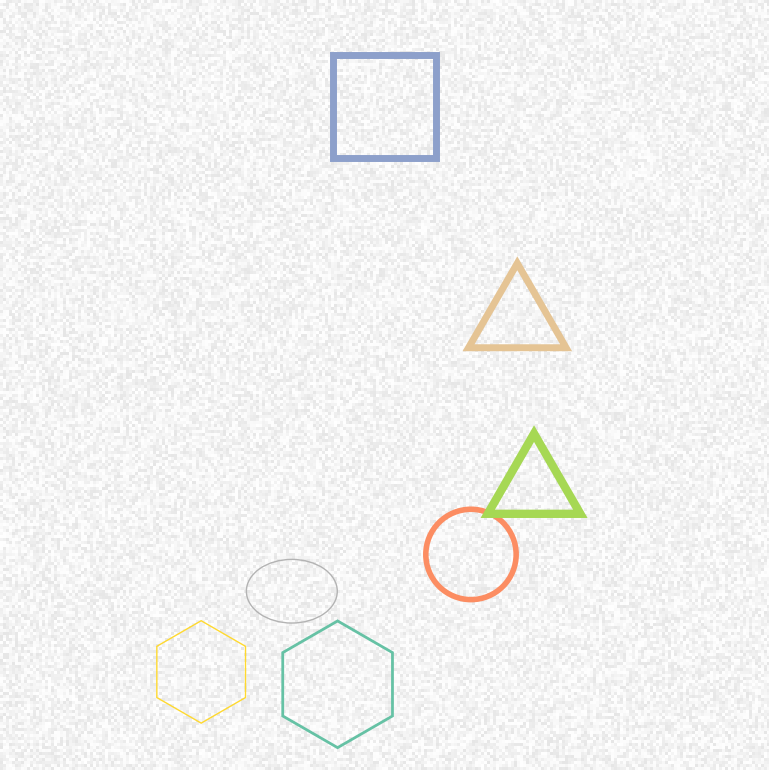[{"shape": "hexagon", "thickness": 1, "radius": 0.41, "center": [0.438, 0.111]}, {"shape": "circle", "thickness": 2, "radius": 0.29, "center": [0.612, 0.28]}, {"shape": "square", "thickness": 2.5, "radius": 0.33, "center": [0.499, 0.861]}, {"shape": "triangle", "thickness": 3, "radius": 0.35, "center": [0.694, 0.367]}, {"shape": "hexagon", "thickness": 0.5, "radius": 0.33, "center": [0.261, 0.127]}, {"shape": "triangle", "thickness": 2.5, "radius": 0.37, "center": [0.672, 0.585]}, {"shape": "oval", "thickness": 0.5, "radius": 0.3, "center": [0.379, 0.232]}]